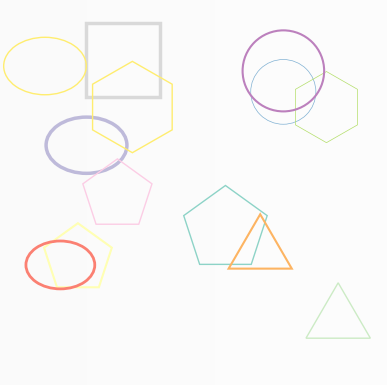[{"shape": "pentagon", "thickness": 1, "radius": 0.57, "center": [0.582, 0.405]}, {"shape": "pentagon", "thickness": 1.5, "radius": 0.46, "center": [0.201, 0.328]}, {"shape": "oval", "thickness": 2.5, "radius": 0.52, "center": [0.223, 0.623]}, {"shape": "oval", "thickness": 2, "radius": 0.44, "center": [0.156, 0.312]}, {"shape": "circle", "thickness": 0.5, "radius": 0.42, "center": [0.731, 0.761]}, {"shape": "triangle", "thickness": 1.5, "radius": 0.47, "center": [0.671, 0.349]}, {"shape": "hexagon", "thickness": 0.5, "radius": 0.46, "center": [0.842, 0.722]}, {"shape": "pentagon", "thickness": 1, "radius": 0.47, "center": [0.303, 0.494]}, {"shape": "square", "thickness": 2.5, "radius": 0.48, "center": [0.317, 0.845]}, {"shape": "circle", "thickness": 1.5, "radius": 0.53, "center": [0.731, 0.816]}, {"shape": "triangle", "thickness": 1, "radius": 0.48, "center": [0.873, 0.17]}, {"shape": "hexagon", "thickness": 1, "radius": 0.59, "center": [0.342, 0.722]}, {"shape": "oval", "thickness": 1, "radius": 0.53, "center": [0.116, 0.829]}]